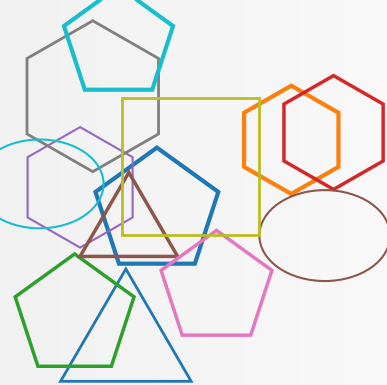[{"shape": "triangle", "thickness": 2, "radius": 0.97, "center": [0.325, 0.107]}, {"shape": "pentagon", "thickness": 3, "radius": 0.83, "center": [0.405, 0.45]}, {"shape": "hexagon", "thickness": 3, "radius": 0.7, "center": [0.752, 0.637]}, {"shape": "pentagon", "thickness": 2.5, "radius": 0.81, "center": [0.193, 0.179]}, {"shape": "hexagon", "thickness": 2.5, "radius": 0.74, "center": [0.861, 0.656]}, {"shape": "hexagon", "thickness": 1.5, "radius": 0.78, "center": [0.207, 0.513]}, {"shape": "triangle", "thickness": 2.5, "radius": 0.73, "center": [0.333, 0.407]}, {"shape": "oval", "thickness": 1.5, "radius": 0.84, "center": [0.838, 0.388]}, {"shape": "pentagon", "thickness": 2.5, "radius": 0.75, "center": [0.559, 0.251]}, {"shape": "hexagon", "thickness": 2, "radius": 0.98, "center": [0.239, 0.75]}, {"shape": "square", "thickness": 2, "radius": 0.89, "center": [0.492, 0.568]}, {"shape": "oval", "thickness": 1.5, "radius": 0.82, "center": [0.102, 0.522]}, {"shape": "pentagon", "thickness": 3, "radius": 0.74, "center": [0.306, 0.887]}]